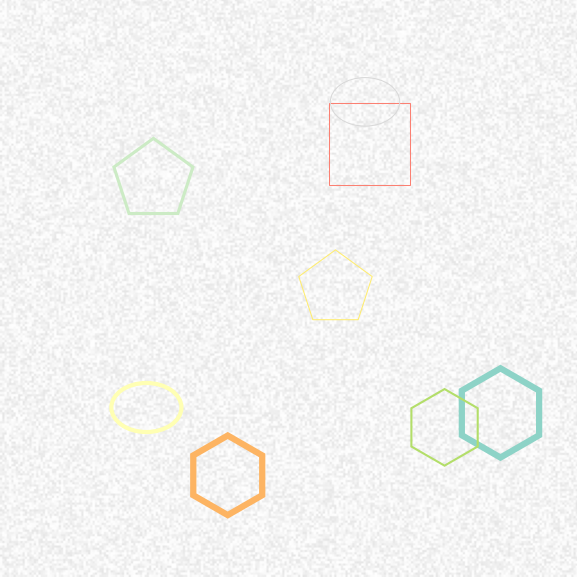[{"shape": "hexagon", "thickness": 3, "radius": 0.39, "center": [0.867, 0.284]}, {"shape": "oval", "thickness": 2, "radius": 0.3, "center": [0.253, 0.294]}, {"shape": "square", "thickness": 0.5, "radius": 0.35, "center": [0.64, 0.75]}, {"shape": "hexagon", "thickness": 3, "radius": 0.34, "center": [0.394, 0.176]}, {"shape": "hexagon", "thickness": 1, "radius": 0.33, "center": [0.77, 0.259]}, {"shape": "oval", "thickness": 0.5, "radius": 0.3, "center": [0.632, 0.823]}, {"shape": "pentagon", "thickness": 1.5, "radius": 0.36, "center": [0.266, 0.688]}, {"shape": "pentagon", "thickness": 0.5, "radius": 0.33, "center": [0.581, 0.5]}]